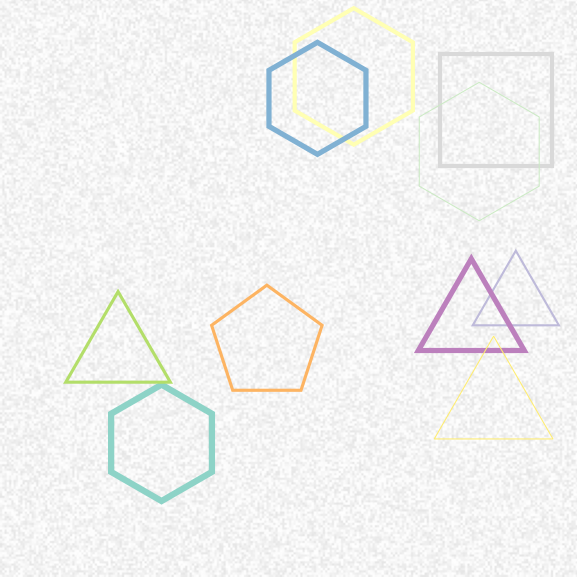[{"shape": "hexagon", "thickness": 3, "radius": 0.5, "center": [0.28, 0.232]}, {"shape": "hexagon", "thickness": 2, "radius": 0.59, "center": [0.613, 0.867]}, {"shape": "triangle", "thickness": 1, "radius": 0.43, "center": [0.893, 0.479]}, {"shape": "hexagon", "thickness": 2.5, "radius": 0.48, "center": [0.55, 0.829]}, {"shape": "pentagon", "thickness": 1.5, "radius": 0.5, "center": [0.462, 0.405]}, {"shape": "triangle", "thickness": 1.5, "radius": 0.52, "center": [0.204, 0.39]}, {"shape": "square", "thickness": 2, "radius": 0.48, "center": [0.859, 0.809]}, {"shape": "triangle", "thickness": 2.5, "radius": 0.53, "center": [0.816, 0.445]}, {"shape": "hexagon", "thickness": 0.5, "radius": 0.6, "center": [0.83, 0.737]}, {"shape": "triangle", "thickness": 0.5, "radius": 0.59, "center": [0.855, 0.298]}]